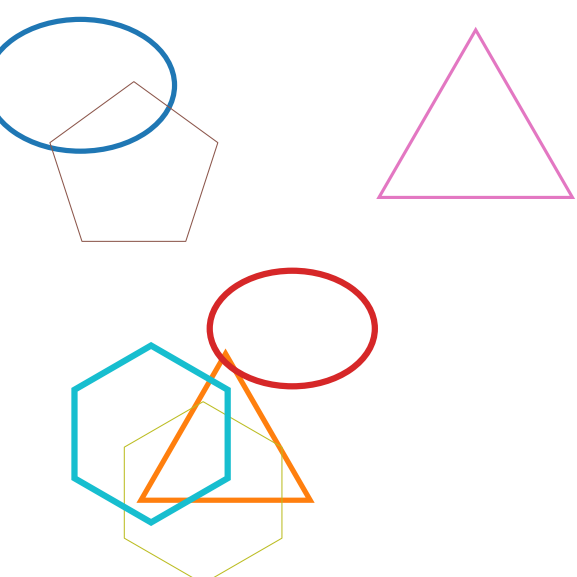[{"shape": "oval", "thickness": 2.5, "radius": 0.82, "center": [0.139, 0.851]}, {"shape": "triangle", "thickness": 2.5, "radius": 0.85, "center": [0.391, 0.218]}, {"shape": "oval", "thickness": 3, "radius": 0.71, "center": [0.506, 0.43]}, {"shape": "pentagon", "thickness": 0.5, "radius": 0.76, "center": [0.232, 0.705]}, {"shape": "triangle", "thickness": 1.5, "radius": 0.97, "center": [0.824, 0.754]}, {"shape": "hexagon", "thickness": 0.5, "radius": 0.79, "center": [0.352, 0.146]}, {"shape": "hexagon", "thickness": 3, "radius": 0.77, "center": [0.262, 0.248]}]